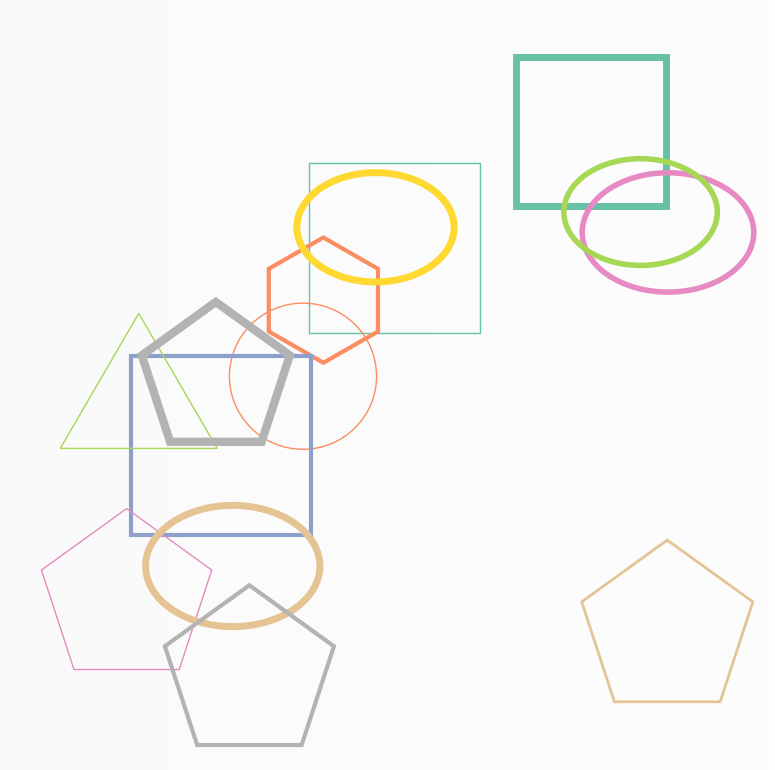[{"shape": "square", "thickness": 0.5, "radius": 0.55, "center": [0.509, 0.678]}, {"shape": "square", "thickness": 2.5, "radius": 0.48, "center": [0.763, 0.829]}, {"shape": "circle", "thickness": 0.5, "radius": 0.47, "center": [0.391, 0.511]}, {"shape": "hexagon", "thickness": 1.5, "radius": 0.41, "center": [0.417, 0.61]}, {"shape": "square", "thickness": 1.5, "radius": 0.58, "center": [0.285, 0.421]}, {"shape": "pentagon", "thickness": 0.5, "radius": 0.58, "center": [0.163, 0.224]}, {"shape": "oval", "thickness": 2, "radius": 0.55, "center": [0.862, 0.698]}, {"shape": "oval", "thickness": 2, "radius": 0.5, "center": [0.827, 0.725]}, {"shape": "triangle", "thickness": 0.5, "radius": 0.58, "center": [0.179, 0.476]}, {"shape": "oval", "thickness": 2.5, "radius": 0.51, "center": [0.485, 0.705]}, {"shape": "oval", "thickness": 2.5, "radius": 0.56, "center": [0.3, 0.265]}, {"shape": "pentagon", "thickness": 1, "radius": 0.58, "center": [0.861, 0.182]}, {"shape": "pentagon", "thickness": 1.5, "radius": 0.57, "center": [0.322, 0.125]}, {"shape": "pentagon", "thickness": 3, "radius": 0.5, "center": [0.278, 0.507]}]